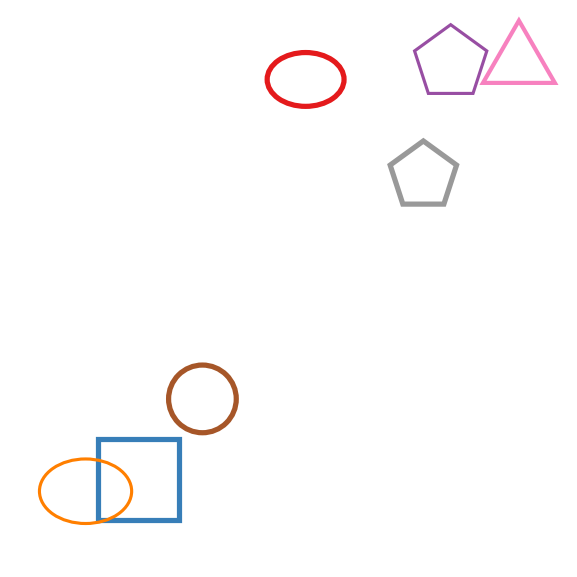[{"shape": "oval", "thickness": 2.5, "radius": 0.33, "center": [0.529, 0.862]}, {"shape": "square", "thickness": 2.5, "radius": 0.35, "center": [0.24, 0.168]}, {"shape": "pentagon", "thickness": 1.5, "radius": 0.33, "center": [0.78, 0.891]}, {"shape": "oval", "thickness": 1.5, "radius": 0.4, "center": [0.148, 0.149]}, {"shape": "circle", "thickness": 2.5, "radius": 0.29, "center": [0.351, 0.308]}, {"shape": "triangle", "thickness": 2, "radius": 0.36, "center": [0.899, 0.892]}, {"shape": "pentagon", "thickness": 2.5, "radius": 0.3, "center": [0.733, 0.695]}]